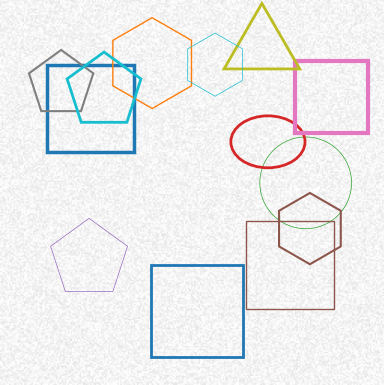[{"shape": "square", "thickness": 2.5, "radius": 0.57, "center": [0.236, 0.718]}, {"shape": "square", "thickness": 2, "radius": 0.6, "center": [0.512, 0.193]}, {"shape": "hexagon", "thickness": 1, "radius": 0.59, "center": [0.395, 0.836]}, {"shape": "circle", "thickness": 0.5, "radius": 0.6, "center": [0.794, 0.525]}, {"shape": "oval", "thickness": 2, "radius": 0.48, "center": [0.696, 0.632]}, {"shape": "pentagon", "thickness": 0.5, "radius": 0.53, "center": [0.231, 0.328]}, {"shape": "hexagon", "thickness": 1.5, "radius": 0.46, "center": [0.805, 0.406]}, {"shape": "square", "thickness": 1, "radius": 0.57, "center": [0.753, 0.312]}, {"shape": "square", "thickness": 3, "radius": 0.47, "center": [0.861, 0.748]}, {"shape": "pentagon", "thickness": 1.5, "radius": 0.44, "center": [0.159, 0.782]}, {"shape": "triangle", "thickness": 2, "radius": 0.57, "center": [0.68, 0.878]}, {"shape": "pentagon", "thickness": 2, "radius": 0.5, "center": [0.27, 0.764]}, {"shape": "hexagon", "thickness": 0.5, "radius": 0.41, "center": [0.559, 0.832]}]